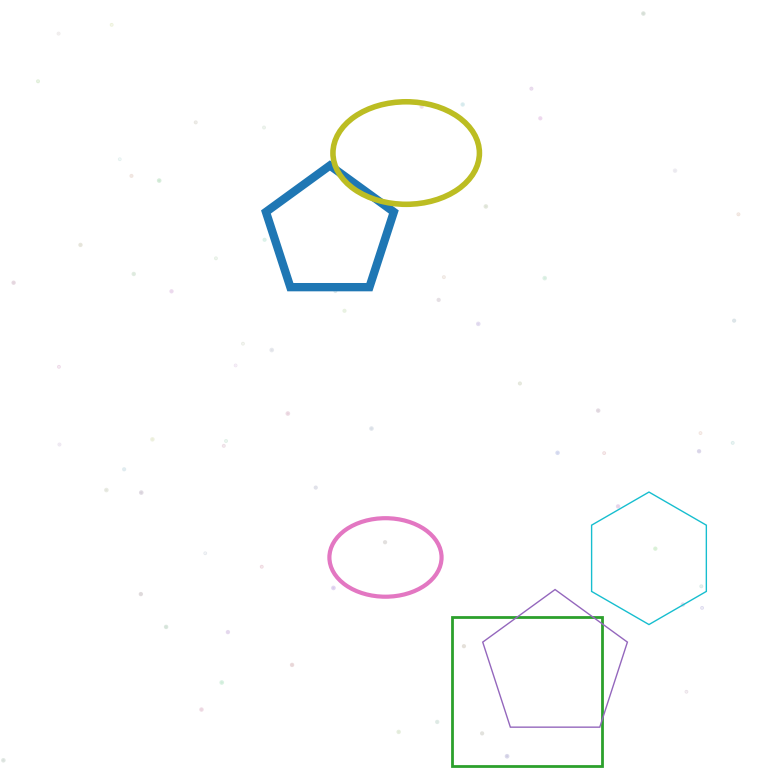[{"shape": "pentagon", "thickness": 3, "radius": 0.44, "center": [0.428, 0.698]}, {"shape": "square", "thickness": 1, "radius": 0.49, "center": [0.684, 0.102]}, {"shape": "pentagon", "thickness": 0.5, "radius": 0.49, "center": [0.721, 0.136]}, {"shape": "oval", "thickness": 1.5, "radius": 0.36, "center": [0.501, 0.276]}, {"shape": "oval", "thickness": 2, "radius": 0.48, "center": [0.528, 0.801]}, {"shape": "hexagon", "thickness": 0.5, "radius": 0.43, "center": [0.843, 0.275]}]